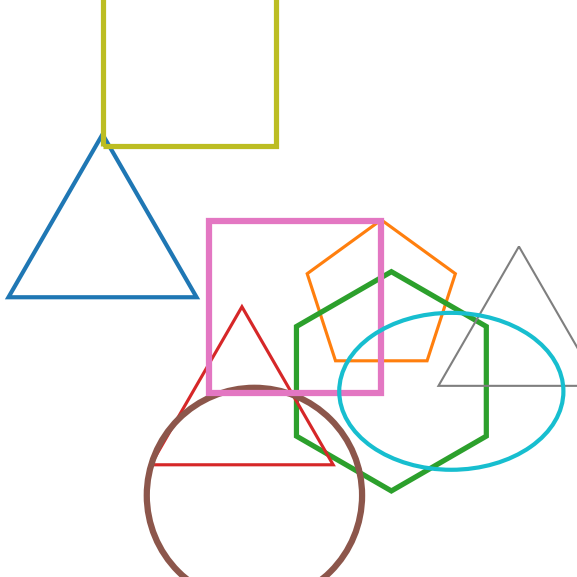[{"shape": "triangle", "thickness": 2, "radius": 0.94, "center": [0.178, 0.578]}, {"shape": "pentagon", "thickness": 1.5, "radius": 0.67, "center": [0.66, 0.484]}, {"shape": "hexagon", "thickness": 2.5, "radius": 0.95, "center": [0.678, 0.339]}, {"shape": "triangle", "thickness": 1.5, "radius": 0.91, "center": [0.419, 0.286]}, {"shape": "circle", "thickness": 3, "radius": 0.93, "center": [0.441, 0.141]}, {"shape": "square", "thickness": 3, "radius": 0.75, "center": [0.51, 0.468]}, {"shape": "triangle", "thickness": 1, "radius": 0.8, "center": [0.899, 0.411]}, {"shape": "square", "thickness": 2.5, "radius": 0.75, "center": [0.328, 0.897]}, {"shape": "oval", "thickness": 2, "radius": 0.97, "center": [0.781, 0.322]}]